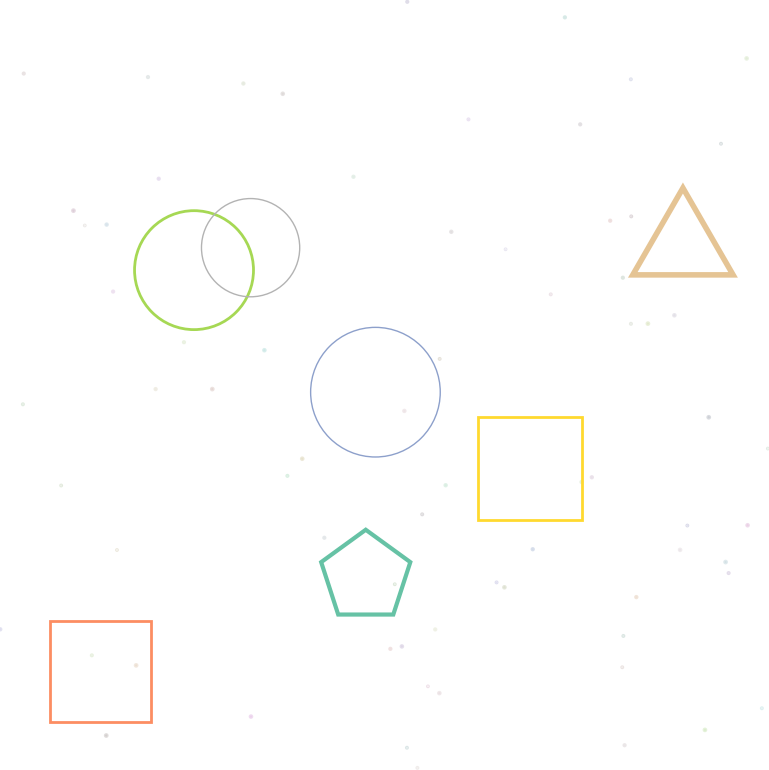[{"shape": "pentagon", "thickness": 1.5, "radius": 0.3, "center": [0.475, 0.251]}, {"shape": "square", "thickness": 1, "radius": 0.33, "center": [0.131, 0.128]}, {"shape": "circle", "thickness": 0.5, "radius": 0.42, "center": [0.488, 0.491]}, {"shape": "circle", "thickness": 1, "radius": 0.39, "center": [0.252, 0.649]}, {"shape": "square", "thickness": 1, "radius": 0.33, "center": [0.688, 0.391]}, {"shape": "triangle", "thickness": 2, "radius": 0.38, "center": [0.887, 0.681]}, {"shape": "circle", "thickness": 0.5, "radius": 0.32, "center": [0.325, 0.678]}]